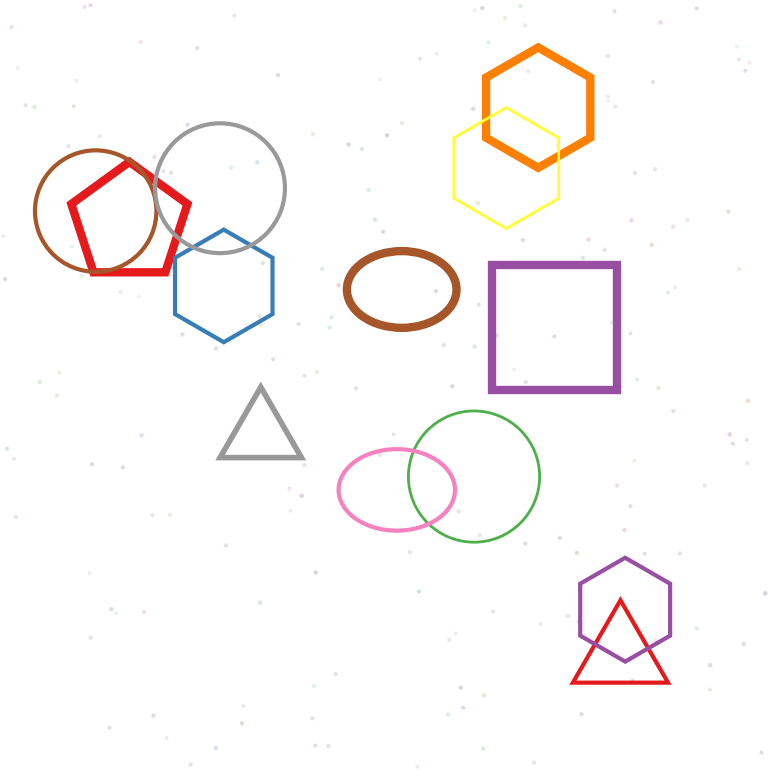[{"shape": "pentagon", "thickness": 3, "radius": 0.4, "center": [0.168, 0.711]}, {"shape": "triangle", "thickness": 1.5, "radius": 0.36, "center": [0.806, 0.149]}, {"shape": "hexagon", "thickness": 1.5, "radius": 0.37, "center": [0.291, 0.629]}, {"shape": "circle", "thickness": 1, "radius": 0.43, "center": [0.616, 0.381]}, {"shape": "hexagon", "thickness": 1.5, "radius": 0.34, "center": [0.812, 0.208]}, {"shape": "square", "thickness": 3, "radius": 0.41, "center": [0.72, 0.575]}, {"shape": "hexagon", "thickness": 3, "radius": 0.39, "center": [0.699, 0.86]}, {"shape": "hexagon", "thickness": 1, "radius": 0.39, "center": [0.658, 0.782]}, {"shape": "circle", "thickness": 1.5, "radius": 0.39, "center": [0.124, 0.726]}, {"shape": "oval", "thickness": 3, "radius": 0.36, "center": [0.522, 0.624]}, {"shape": "oval", "thickness": 1.5, "radius": 0.38, "center": [0.515, 0.364]}, {"shape": "circle", "thickness": 1.5, "radius": 0.42, "center": [0.286, 0.756]}, {"shape": "triangle", "thickness": 2, "radius": 0.31, "center": [0.339, 0.436]}]